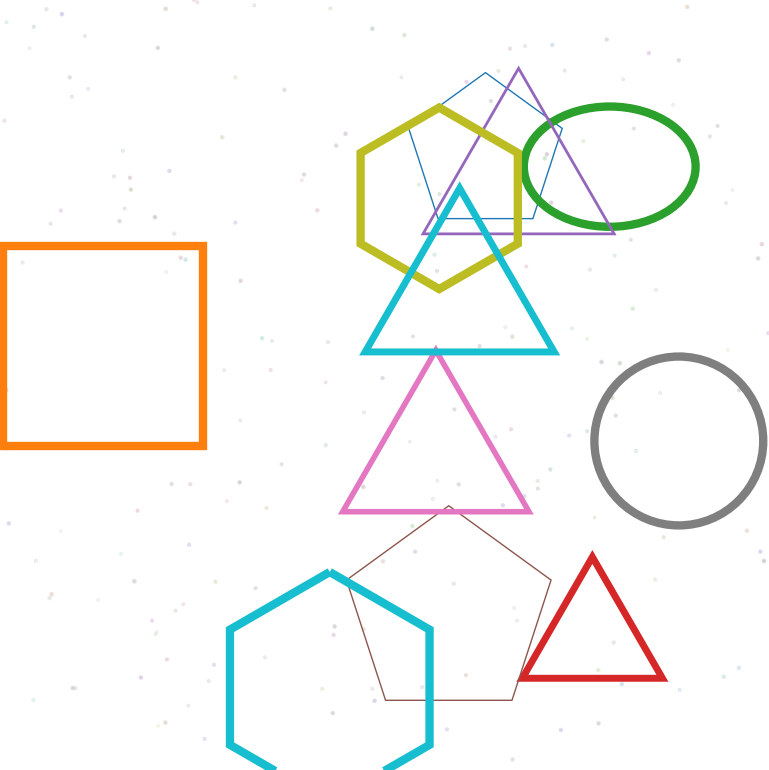[{"shape": "pentagon", "thickness": 0.5, "radius": 0.52, "center": [0.63, 0.801]}, {"shape": "square", "thickness": 3, "radius": 0.65, "center": [0.134, 0.551]}, {"shape": "oval", "thickness": 3, "radius": 0.56, "center": [0.792, 0.784]}, {"shape": "triangle", "thickness": 2.5, "radius": 0.53, "center": [0.769, 0.172]}, {"shape": "triangle", "thickness": 1, "radius": 0.72, "center": [0.673, 0.768]}, {"shape": "pentagon", "thickness": 0.5, "radius": 0.7, "center": [0.583, 0.204]}, {"shape": "triangle", "thickness": 2, "radius": 0.7, "center": [0.566, 0.405]}, {"shape": "circle", "thickness": 3, "radius": 0.55, "center": [0.882, 0.427]}, {"shape": "hexagon", "thickness": 3, "radius": 0.59, "center": [0.57, 0.742]}, {"shape": "hexagon", "thickness": 3, "radius": 0.75, "center": [0.428, 0.107]}, {"shape": "triangle", "thickness": 2.5, "radius": 0.71, "center": [0.597, 0.614]}]